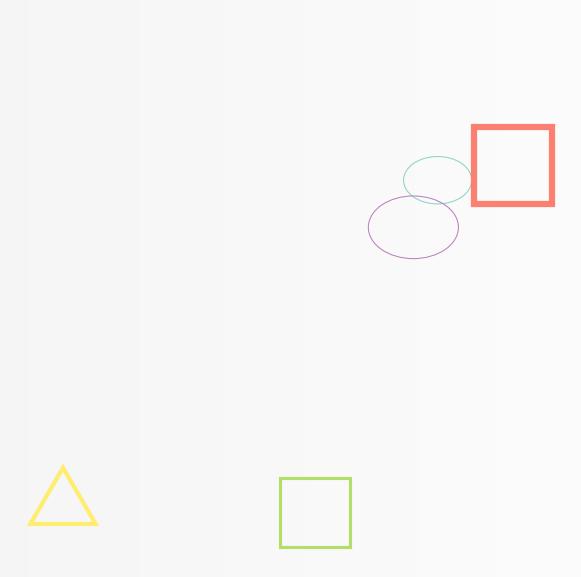[{"shape": "oval", "thickness": 0.5, "radius": 0.29, "center": [0.753, 0.687]}, {"shape": "square", "thickness": 3, "radius": 0.34, "center": [0.882, 0.713]}, {"shape": "square", "thickness": 1.5, "radius": 0.3, "center": [0.542, 0.111]}, {"shape": "oval", "thickness": 0.5, "radius": 0.39, "center": [0.711, 0.606]}, {"shape": "triangle", "thickness": 2, "radius": 0.32, "center": [0.108, 0.124]}]